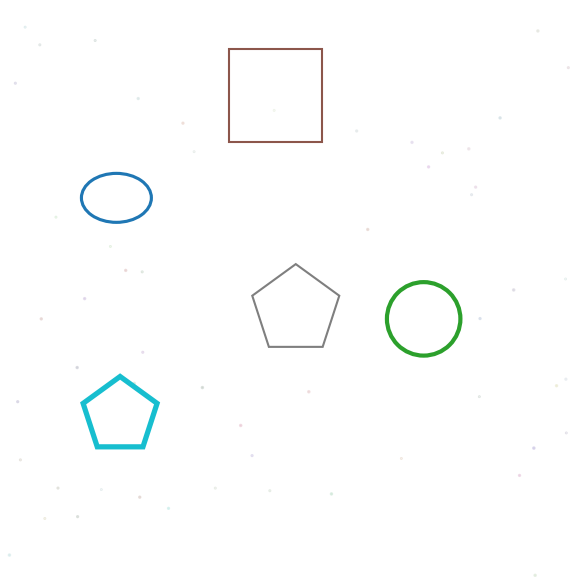[{"shape": "oval", "thickness": 1.5, "radius": 0.3, "center": [0.202, 0.657]}, {"shape": "circle", "thickness": 2, "radius": 0.32, "center": [0.734, 0.447]}, {"shape": "square", "thickness": 1, "radius": 0.4, "center": [0.478, 0.834]}, {"shape": "pentagon", "thickness": 1, "radius": 0.4, "center": [0.512, 0.463]}, {"shape": "pentagon", "thickness": 2.5, "radius": 0.34, "center": [0.208, 0.28]}]